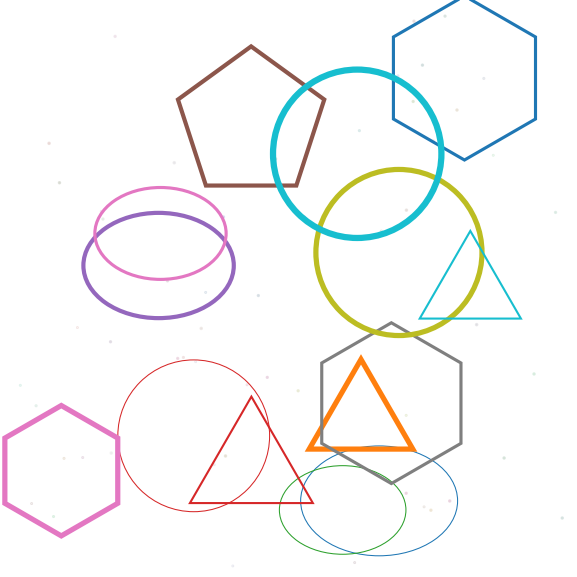[{"shape": "hexagon", "thickness": 1.5, "radius": 0.71, "center": [0.804, 0.864]}, {"shape": "oval", "thickness": 0.5, "radius": 0.68, "center": [0.656, 0.132]}, {"shape": "triangle", "thickness": 2.5, "radius": 0.52, "center": [0.625, 0.273]}, {"shape": "oval", "thickness": 0.5, "radius": 0.55, "center": [0.593, 0.116]}, {"shape": "triangle", "thickness": 1, "radius": 0.61, "center": [0.435, 0.189]}, {"shape": "circle", "thickness": 0.5, "radius": 0.66, "center": [0.335, 0.244]}, {"shape": "oval", "thickness": 2, "radius": 0.65, "center": [0.275, 0.539]}, {"shape": "pentagon", "thickness": 2, "radius": 0.67, "center": [0.435, 0.786]}, {"shape": "oval", "thickness": 1.5, "radius": 0.57, "center": [0.278, 0.595]}, {"shape": "hexagon", "thickness": 2.5, "radius": 0.56, "center": [0.106, 0.184]}, {"shape": "hexagon", "thickness": 1.5, "radius": 0.7, "center": [0.678, 0.301]}, {"shape": "circle", "thickness": 2.5, "radius": 0.72, "center": [0.691, 0.562]}, {"shape": "triangle", "thickness": 1, "radius": 0.51, "center": [0.814, 0.498]}, {"shape": "circle", "thickness": 3, "radius": 0.73, "center": [0.619, 0.733]}]